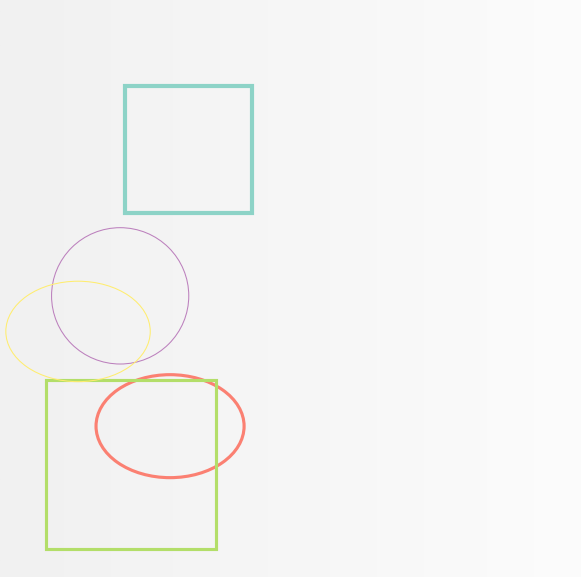[{"shape": "square", "thickness": 2, "radius": 0.55, "center": [0.324, 0.74]}, {"shape": "oval", "thickness": 1.5, "radius": 0.64, "center": [0.293, 0.261]}, {"shape": "square", "thickness": 1.5, "radius": 0.73, "center": [0.225, 0.194]}, {"shape": "circle", "thickness": 0.5, "radius": 0.59, "center": [0.207, 0.487]}, {"shape": "oval", "thickness": 0.5, "radius": 0.62, "center": [0.134, 0.425]}]